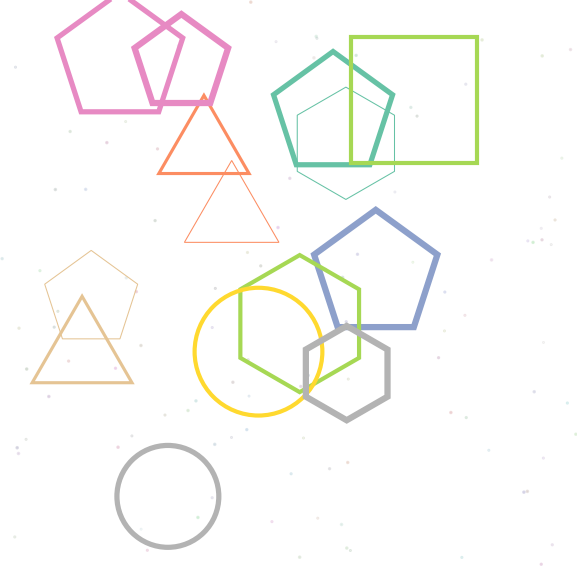[{"shape": "hexagon", "thickness": 0.5, "radius": 0.49, "center": [0.599, 0.751]}, {"shape": "pentagon", "thickness": 2.5, "radius": 0.54, "center": [0.577, 0.802]}, {"shape": "triangle", "thickness": 0.5, "radius": 0.47, "center": [0.401, 0.627]}, {"shape": "triangle", "thickness": 1.5, "radius": 0.45, "center": [0.353, 0.744]}, {"shape": "pentagon", "thickness": 3, "radius": 0.56, "center": [0.651, 0.523]}, {"shape": "pentagon", "thickness": 2.5, "radius": 0.57, "center": [0.208, 0.898]}, {"shape": "pentagon", "thickness": 3, "radius": 0.43, "center": [0.314, 0.89]}, {"shape": "square", "thickness": 2, "radius": 0.55, "center": [0.717, 0.826]}, {"shape": "hexagon", "thickness": 2, "radius": 0.59, "center": [0.519, 0.439]}, {"shape": "circle", "thickness": 2, "radius": 0.55, "center": [0.448, 0.39]}, {"shape": "pentagon", "thickness": 0.5, "radius": 0.42, "center": [0.158, 0.481]}, {"shape": "triangle", "thickness": 1.5, "radius": 0.5, "center": [0.142, 0.386]}, {"shape": "circle", "thickness": 2.5, "radius": 0.44, "center": [0.291, 0.14]}, {"shape": "hexagon", "thickness": 3, "radius": 0.41, "center": [0.6, 0.353]}]